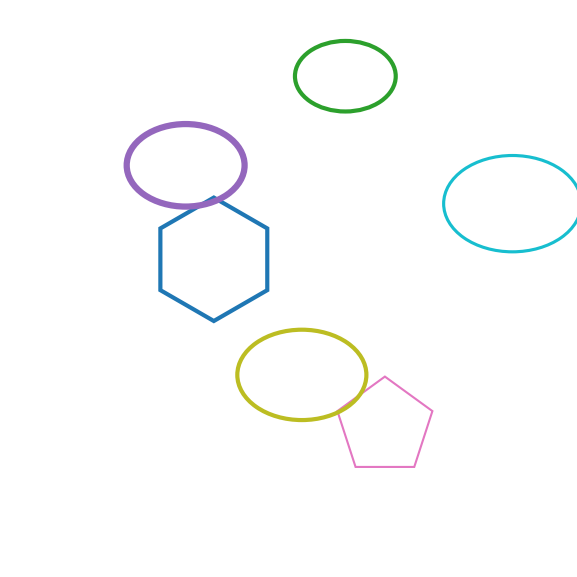[{"shape": "hexagon", "thickness": 2, "radius": 0.53, "center": [0.37, 0.55]}, {"shape": "oval", "thickness": 2, "radius": 0.44, "center": [0.598, 0.867]}, {"shape": "oval", "thickness": 3, "radius": 0.51, "center": [0.321, 0.713]}, {"shape": "pentagon", "thickness": 1, "radius": 0.43, "center": [0.667, 0.261]}, {"shape": "oval", "thickness": 2, "radius": 0.56, "center": [0.523, 0.35]}, {"shape": "oval", "thickness": 1.5, "radius": 0.6, "center": [0.887, 0.646]}]